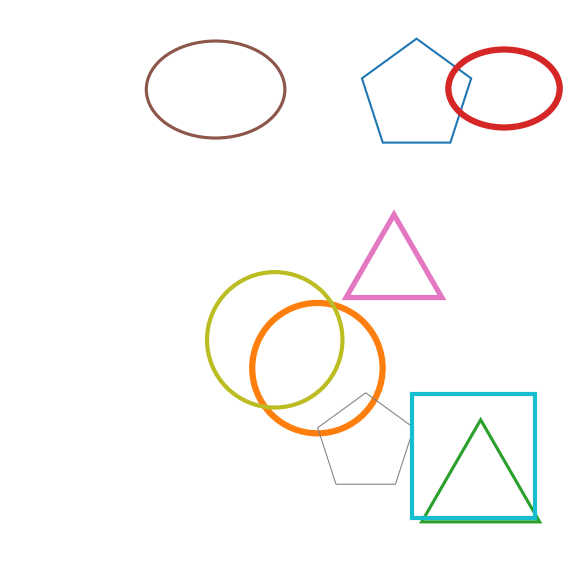[{"shape": "pentagon", "thickness": 1, "radius": 0.5, "center": [0.721, 0.833]}, {"shape": "circle", "thickness": 3, "radius": 0.56, "center": [0.55, 0.362]}, {"shape": "triangle", "thickness": 1.5, "radius": 0.59, "center": [0.832, 0.154]}, {"shape": "oval", "thickness": 3, "radius": 0.48, "center": [0.873, 0.846]}, {"shape": "oval", "thickness": 1.5, "radius": 0.6, "center": [0.373, 0.844]}, {"shape": "triangle", "thickness": 2.5, "radius": 0.48, "center": [0.682, 0.532]}, {"shape": "pentagon", "thickness": 0.5, "radius": 0.44, "center": [0.633, 0.231]}, {"shape": "circle", "thickness": 2, "radius": 0.59, "center": [0.476, 0.411]}, {"shape": "square", "thickness": 2, "radius": 0.53, "center": [0.82, 0.209]}]